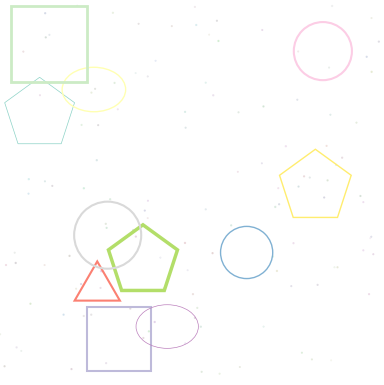[{"shape": "pentagon", "thickness": 0.5, "radius": 0.48, "center": [0.103, 0.704]}, {"shape": "oval", "thickness": 1, "radius": 0.41, "center": [0.244, 0.768]}, {"shape": "square", "thickness": 1.5, "radius": 0.41, "center": [0.309, 0.12]}, {"shape": "triangle", "thickness": 1.5, "radius": 0.34, "center": [0.253, 0.253]}, {"shape": "circle", "thickness": 1, "radius": 0.34, "center": [0.641, 0.344]}, {"shape": "pentagon", "thickness": 2.5, "radius": 0.47, "center": [0.371, 0.322]}, {"shape": "circle", "thickness": 1.5, "radius": 0.38, "center": [0.839, 0.867]}, {"shape": "circle", "thickness": 1.5, "radius": 0.44, "center": [0.28, 0.389]}, {"shape": "oval", "thickness": 0.5, "radius": 0.4, "center": [0.434, 0.152]}, {"shape": "square", "thickness": 2, "radius": 0.49, "center": [0.127, 0.885]}, {"shape": "pentagon", "thickness": 1, "radius": 0.49, "center": [0.819, 0.514]}]